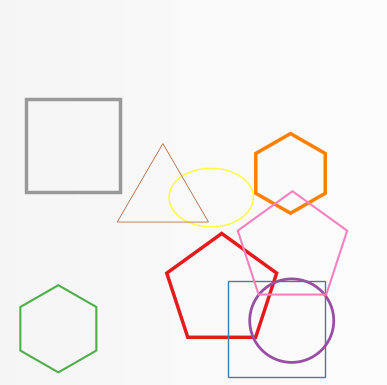[{"shape": "pentagon", "thickness": 2.5, "radius": 0.75, "center": [0.572, 0.245]}, {"shape": "square", "thickness": 1, "radius": 0.63, "center": [0.713, 0.145]}, {"shape": "hexagon", "thickness": 1.5, "radius": 0.57, "center": [0.151, 0.146]}, {"shape": "circle", "thickness": 2, "radius": 0.54, "center": [0.753, 0.167]}, {"shape": "hexagon", "thickness": 2.5, "radius": 0.52, "center": [0.75, 0.55]}, {"shape": "oval", "thickness": 1, "radius": 0.54, "center": [0.545, 0.487]}, {"shape": "triangle", "thickness": 0.5, "radius": 0.68, "center": [0.42, 0.491]}, {"shape": "pentagon", "thickness": 1.5, "radius": 0.74, "center": [0.755, 0.355]}, {"shape": "square", "thickness": 2.5, "radius": 0.6, "center": [0.188, 0.622]}]